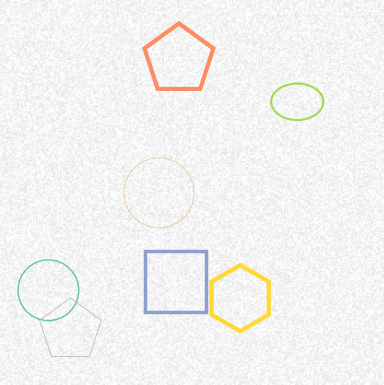[{"shape": "circle", "thickness": 1, "radius": 0.39, "center": [0.126, 0.246]}, {"shape": "pentagon", "thickness": 3, "radius": 0.47, "center": [0.465, 0.845]}, {"shape": "square", "thickness": 2.5, "radius": 0.4, "center": [0.456, 0.269]}, {"shape": "oval", "thickness": 1.5, "radius": 0.34, "center": [0.772, 0.736]}, {"shape": "hexagon", "thickness": 3, "radius": 0.43, "center": [0.624, 0.226]}, {"shape": "circle", "thickness": 0.5, "radius": 0.45, "center": [0.413, 0.499]}, {"shape": "pentagon", "thickness": 0.5, "radius": 0.42, "center": [0.183, 0.142]}]